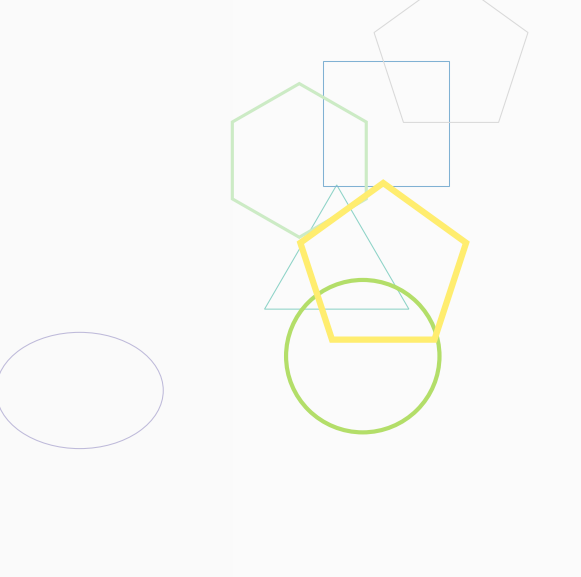[{"shape": "triangle", "thickness": 0.5, "radius": 0.72, "center": [0.579, 0.536]}, {"shape": "oval", "thickness": 0.5, "radius": 0.72, "center": [0.137, 0.323]}, {"shape": "square", "thickness": 0.5, "radius": 0.54, "center": [0.664, 0.785]}, {"shape": "circle", "thickness": 2, "radius": 0.66, "center": [0.624, 0.382]}, {"shape": "pentagon", "thickness": 0.5, "radius": 0.7, "center": [0.776, 0.9]}, {"shape": "hexagon", "thickness": 1.5, "radius": 0.67, "center": [0.515, 0.721]}, {"shape": "pentagon", "thickness": 3, "radius": 0.75, "center": [0.659, 0.532]}]